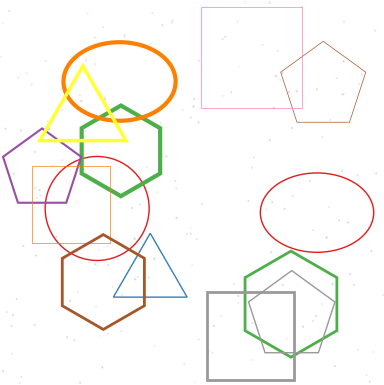[{"shape": "circle", "thickness": 1, "radius": 0.68, "center": [0.252, 0.459]}, {"shape": "oval", "thickness": 1, "radius": 0.74, "center": [0.823, 0.448]}, {"shape": "triangle", "thickness": 1, "radius": 0.55, "center": [0.39, 0.284]}, {"shape": "hexagon", "thickness": 3, "radius": 0.59, "center": [0.314, 0.608]}, {"shape": "hexagon", "thickness": 2, "radius": 0.69, "center": [0.756, 0.21]}, {"shape": "pentagon", "thickness": 1.5, "radius": 0.53, "center": [0.109, 0.56]}, {"shape": "oval", "thickness": 3, "radius": 0.73, "center": [0.311, 0.788]}, {"shape": "square", "thickness": 0.5, "radius": 0.5, "center": [0.184, 0.468]}, {"shape": "triangle", "thickness": 2.5, "radius": 0.65, "center": [0.215, 0.699]}, {"shape": "pentagon", "thickness": 0.5, "radius": 0.58, "center": [0.84, 0.777]}, {"shape": "hexagon", "thickness": 2, "radius": 0.62, "center": [0.268, 0.267]}, {"shape": "square", "thickness": 0.5, "radius": 0.66, "center": [0.653, 0.851]}, {"shape": "pentagon", "thickness": 1, "radius": 0.59, "center": [0.758, 0.179]}, {"shape": "square", "thickness": 2, "radius": 0.57, "center": [0.651, 0.126]}]